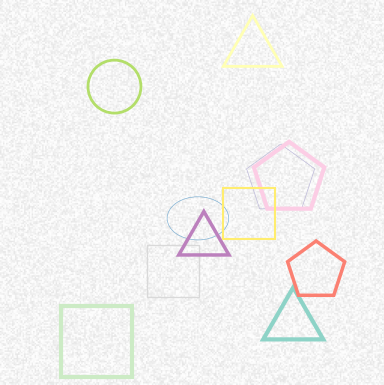[{"shape": "triangle", "thickness": 3, "radius": 0.45, "center": [0.762, 0.163]}, {"shape": "triangle", "thickness": 2, "radius": 0.44, "center": [0.656, 0.872]}, {"shape": "pentagon", "thickness": 0.5, "radius": 0.46, "center": [0.729, 0.533]}, {"shape": "pentagon", "thickness": 2.5, "radius": 0.39, "center": [0.821, 0.296]}, {"shape": "oval", "thickness": 0.5, "radius": 0.4, "center": [0.514, 0.433]}, {"shape": "circle", "thickness": 2, "radius": 0.34, "center": [0.297, 0.775]}, {"shape": "pentagon", "thickness": 3, "radius": 0.48, "center": [0.751, 0.536]}, {"shape": "square", "thickness": 1, "radius": 0.34, "center": [0.45, 0.296]}, {"shape": "triangle", "thickness": 2.5, "radius": 0.38, "center": [0.53, 0.375]}, {"shape": "square", "thickness": 3, "radius": 0.46, "center": [0.252, 0.113]}, {"shape": "square", "thickness": 1.5, "radius": 0.34, "center": [0.647, 0.446]}]